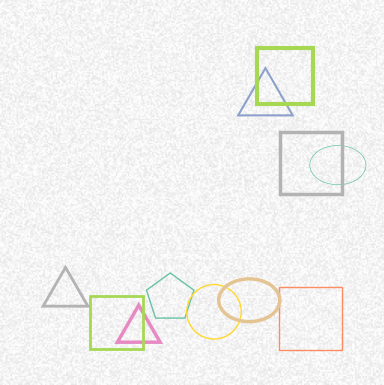[{"shape": "pentagon", "thickness": 1, "radius": 0.32, "center": [0.442, 0.226]}, {"shape": "oval", "thickness": 0.5, "radius": 0.36, "center": [0.878, 0.571]}, {"shape": "square", "thickness": 1, "radius": 0.41, "center": [0.808, 0.174]}, {"shape": "triangle", "thickness": 1.5, "radius": 0.41, "center": [0.689, 0.741]}, {"shape": "triangle", "thickness": 2.5, "radius": 0.32, "center": [0.36, 0.143]}, {"shape": "square", "thickness": 2, "radius": 0.34, "center": [0.303, 0.162]}, {"shape": "square", "thickness": 3, "radius": 0.37, "center": [0.741, 0.803]}, {"shape": "circle", "thickness": 1, "radius": 0.35, "center": [0.556, 0.19]}, {"shape": "oval", "thickness": 2.5, "radius": 0.4, "center": [0.647, 0.22]}, {"shape": "square", "thickness": 2.5, "radius": 0.4, "center": [0.807, 0.576]}, {"shape": "triangle", "thickness": 2, "radius": 0.34, "center": [0.17, 0.238]}]